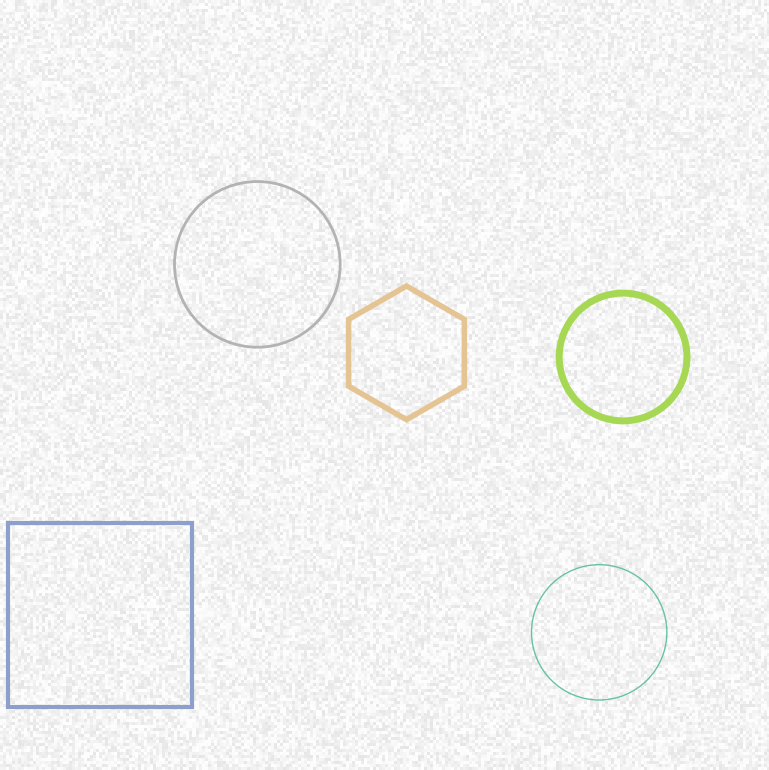[{"shape": "circle", "thickness": 0.5, "radius": 0.44, "center": [0.778, 0.179]}, {"shape": "square", "thickness": 1.5, "radius": 0.6, "center": [0.13, 0.202]}, {"shape": "circle", "thickness": 2.5, "radius": 0.41, "center": [0.809, 0.536]}, {"shape": "hexagon", "thickness": 2, "radius": 0.43, "center": [0.528, 0.542]}, {"shape": "circle", "thickness": 1, "radius": 0.54, "center": [0.334, 0.657]}]